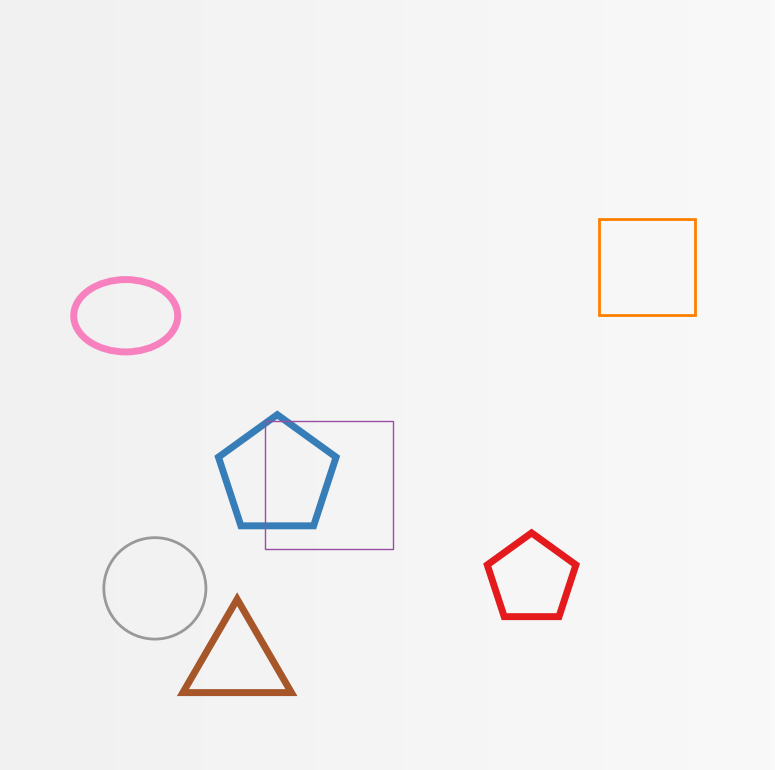[{"shape": "pentagon", "thickness": 2.5, "radius": 0.3, "center": [0.686, 0.248]}, {"shape": "pentagon", "thickness": 2.5, "radius": 0.4, "center": [0.358, 0.382]}, {"shape": "square", "thickness": 0.5, "radius": 0.41, "center": [0.425, 0.371]}, {"shape": "square", "thickness": 1, "radius": 0.31, "center": [0.835, 0.653]}, {"shape": "triangle", "thickness": 2.5, "radius": 0.4, "center": [0.306, 0.141]}, {"shape": "oval", "thickness": 2.5, "radius": 0.34, "center": [0.162, 0.59]}, {"shape": "circle", "thickness": 1, "radius": 0.33, "center": [0.2, 0.236]}]